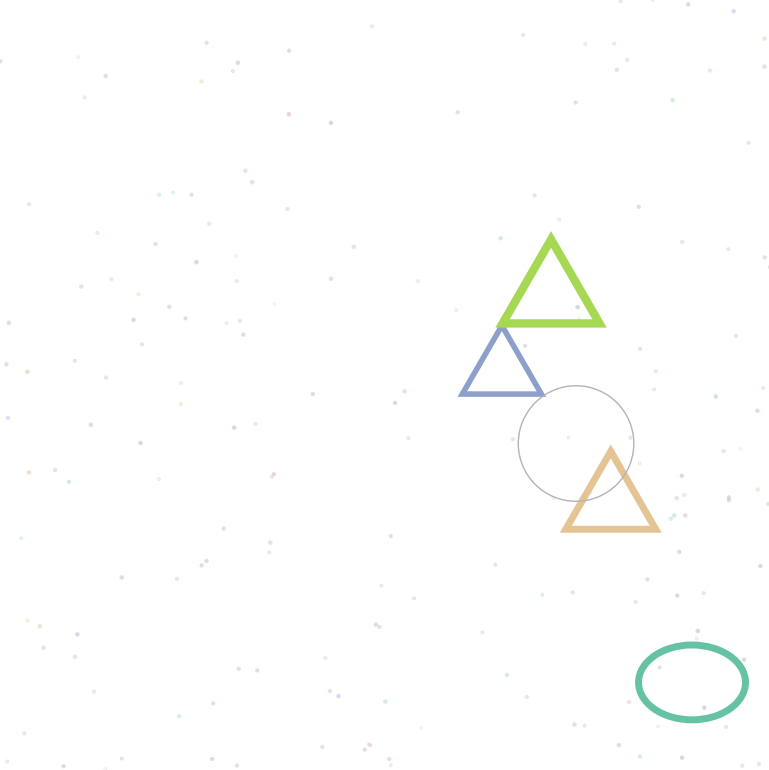[{"shape": "oval", "thickness": 2.5, "radius": 0.35, "center": [0.899, 0.114]}, {"shape": "triangle", "thickness": 2, "radius": 0.3, "center": [0.652, 0.518]}, {"shape": "triangle", "thickness": 3, "radius": 0.36, "center": [0.716, 0.616]}, {"shape": "triangle", "thickness": 2.5, "radius": 0.34, "center": [0.793, 0.346]}, {"shape": "circle", "thickness": 0.5, "radius": 0.38, "center": [0.748, 0.424]}]